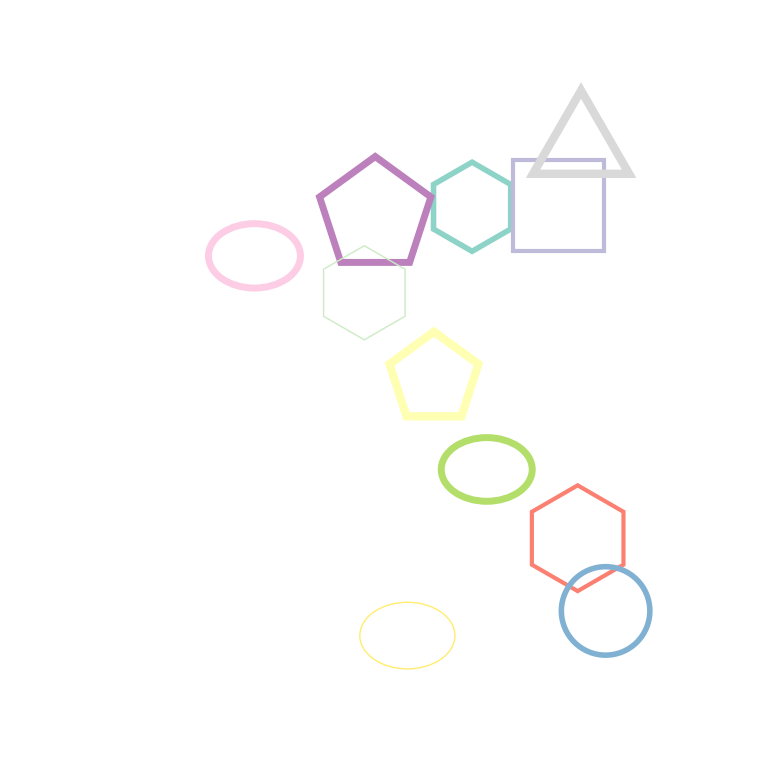[{"shape": "hexagon", "thickness": 2, "radius": 0.29, "center": [0.613, 0.731]}, {"shape": "pentagon", "thickness": 3, "radius": 0.3, "center": [0.564, 0.508]}, {"shape": "square", "thickness": 1.5, "radius": 0.29, "center": [0.725, 0.733]}, {"shape": "hexagon", "thickness": 1.5, "radius": 0.34, "center": [0.75, 0.301]}, {"shape": "circle", "thickness": 2, "radius": 0.29, "center": [0.786, 0.207]}, {"shape": "oval", "thickness": 2.5, "radius": 0.3, "center": [0.632, 0.39]}, {"shape": "oval", "thickness": 2.5, "radius": 0.3, "center": [0.33, 0.668]}, {"shape": "triangle", "thickness": 3, "radius": 0.36, "center": [0.755, 0.81]}, {"shape": "pentagon", "thickness": 2.5, "radius": 0.38, "center": [0.487, 0.721]}, {"shape": "hexagon", "thickness": 0.5, "radius": 0.31, "center": [0.473, 0.62]}, {"shape": "oval", "thickness": 0.5, "radius": 0.31, "center": [0.529, 0.175]}]